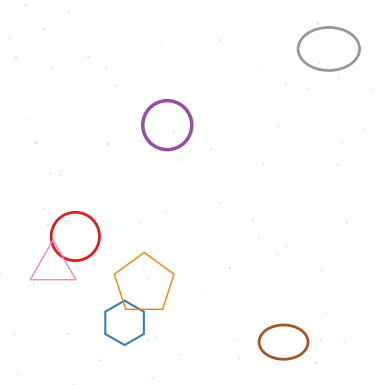[{"shape": "circle", "thickness": 2, "radius": 0.31, "center": [0.196, 0.386]}, {"shape": "hexagon", "thickness": 1.5, "radius": 0.29, "center": [0.324, 0.161]}, {"shape": "circle", "thickness": 2.5, "radius": 0.32, "center": [0.434, 0.675]}, {"shape": "pentagon", "thickness": 1, "radius": 0.41, "center": [0.374, 0.263]}, {"shape": "oval", "thickness": 2, "radius": 0.32, "center": [0.737, 0.111]}, {"shape": "triangle", "thickness": 1, "radius": 0.34, "center": [0.138, 0.308]}, {"shape": "oval", "thickness": 2, "radius": 0.4, "center": [0.854, 0.873]}]